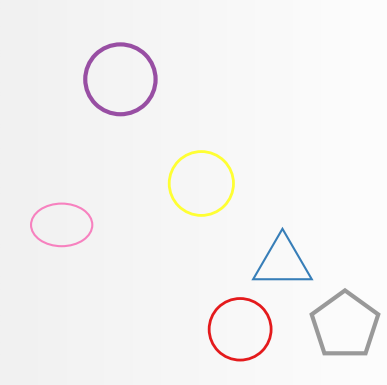[{"shape": "circle", "thickness": 2, "radius": 0.4, "center": [0.62, 0.145]}, {"shape": "triangle", "thickness": 1.5, "radius": 0.44, "center": [0.729, 0.318]}, {"shape": "circle", "thickness": 3, "radius": 0.45, "center": [0.311, 0.794]}, {"shape": "circle", "thickness": 2, "radius": 0.41, "center": [0.52, 0.523]}, {"shape": "oval", "thickness": 1.5, "radius": 0.4, "center": [0.159, 0.416]}, {"shape": "pentagon", "thickness": 3, "radius": 0.45, "center": [0.89, 0.155]}]